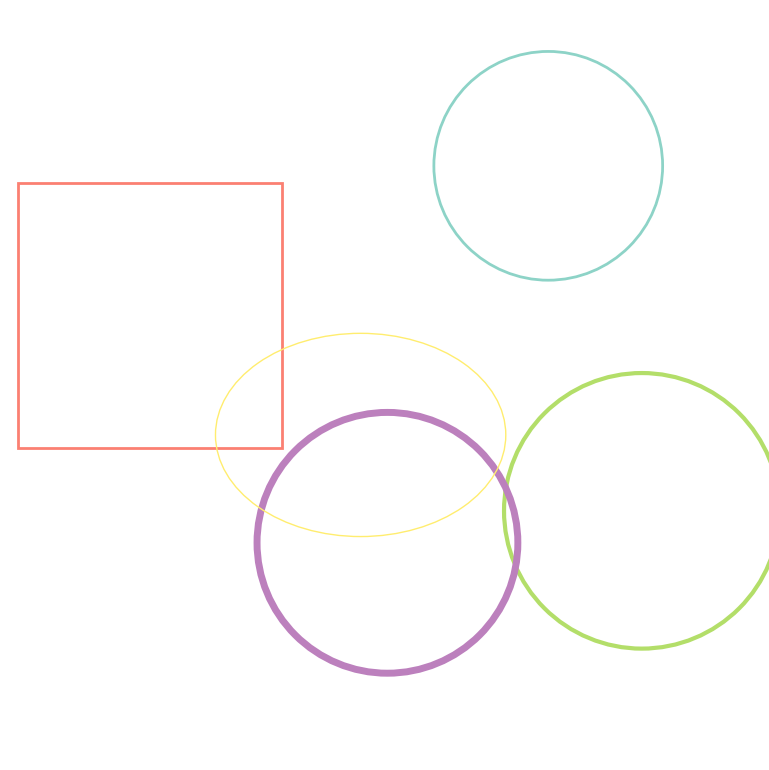[{"shape": "circle", "thickness": 1, "radius": 0.74, "center": [0.712, 0.785]}, {"shape": "square", "thickness": 1, "radius": 0.86, "center": [0.195, 0.59]}, {"shape": "circle", "thickness": 1.5, "radius": 0.89, "center": [0.834, 0.337]}, {"shape": "circle", "thickness": 2.5, "radius": 0.85, "center": [0.503, 0.295]}, {"shape": "oval", "thickness": 0.5, "radius": 0.94, "center": [0.468, 0.435]}]